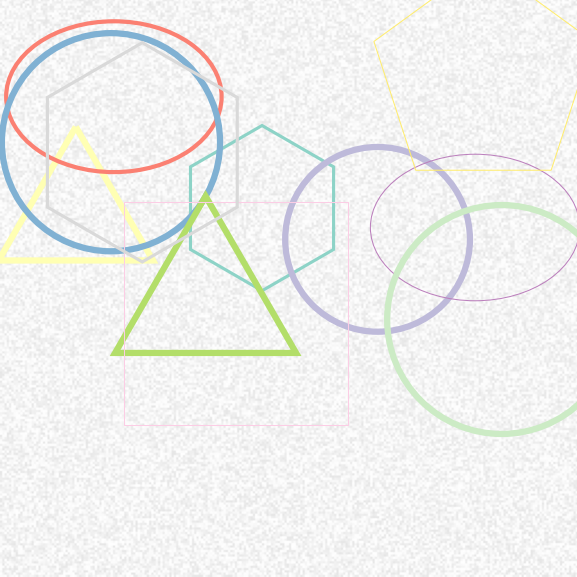[{"shape": "hexagon", "thickness": 1.5, "radius": 0.72, "center": [0.454, 0.639]}, {"shape": "triangle", "thickness": 3, "radius": 0.77, "center": [0.131, 0.625]}, {"shape": "circle", "thickness": 3, "radius": 0.8, "center": [0.654, 0.585]}, {"shape": "oval", "thickness": 2, "radius": 0.93, "center": [0.197, 0.832]}, {"shape": "circle", "thickness": 3, "radius": 0.94, "center": [0.192, 0.753]}, {"shape": "triangle", "thickness": 3, "radius": 0.9, "center": [0.356, 0.478]}, {"shape": "square", "thickness": 0.5, "radius": 0.97, "center": [0.408, 0.457]}, {"shape": "hexagon", "thickness": 1.5, "radius": 0.95, "center": [0.246, 0.735]}, {"shape": "oval", "thickness": 0.5, "radius": 0.91, "center": [0.823, 0.605]}, {"shape": "circle", "thickness": 3, "radius": 0.99, "center": [0.869, 0.446]}, {"shape": "pentagon", "thickness": 0.5, "radius": 1.0, "center": [0.837, 0.866]}]